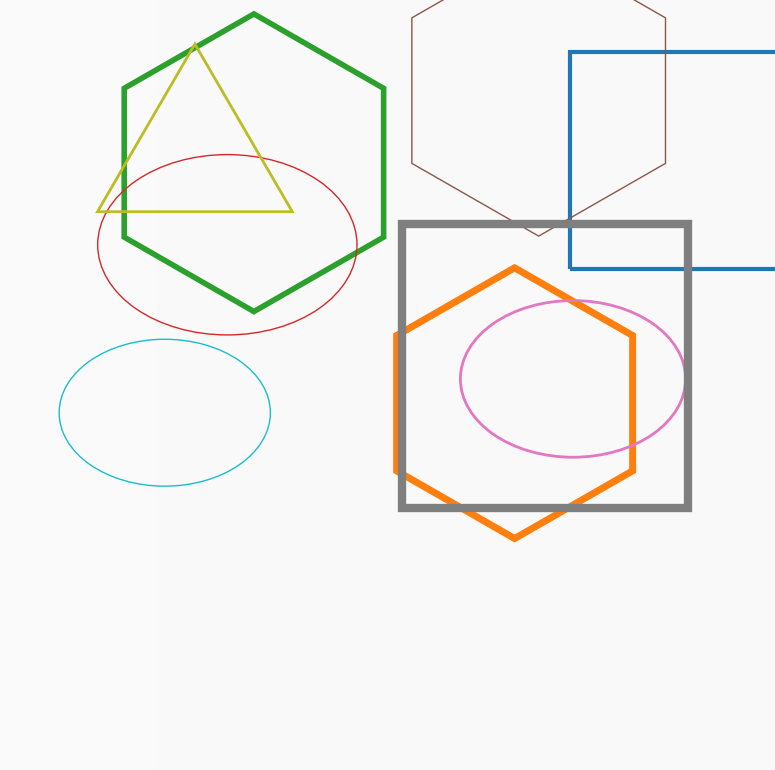[{"shape": "square", "thickness": 1.5, "radius": 0.71, "center": [0.877, 0.792]}, {"shape": "hexagon", "thickness": 2.5, "radius": 0.88, "center": [0.664, 0.476]}, {"shape": "hexagon", "thickness": 2, "radius": 0.97, "center": [0.328, 0.789]}, {"shape": "oval", "thickness": 0.5, "radius": 0.84, "center": [0.293, 0.682]}, {"shape": "hexagon", "thickness": 0.5, "radius": 0.94, "center": [0.695, 0.882]}, {"shape": "oval", "thickness": 1, "radius": 0.73, "center": [0.739, 0.508]}, {"shape": "square", "thickness": 3, "radius": 0.92, "center": [0.704, 0.525]}, {"shape": "triangle", "thickness": 1, "radius": 0.73, "center": [0.251, 0.798]}, {"shape": "oval", "thickness": 0.5, "radius": 0.68, "center": [0.213, 0.464]}]